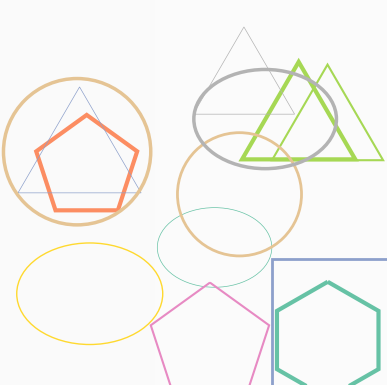[{"shape": "oval", "thickness": 0.5, "radius": 0.74, "center": [0.554, 0.357]}, {"shape": "hexagon", "thickness": 3, "radius": 0.76, "center": [0.846, 0.117]}, {"shape": "pentagon", "thickness": 3, "radius": 0.68, "center": [0.224, 0.564]}, {"shape": "square", "thickness": 2, "radius": 0.92, "center": [0.886, 0.144]}, {"shape": "triangle", "thickness": 0.5, "radius": 0.92, "center": [0.205, 0.591]}, {"shape": "pentagon", "thickness": 1.5, "radius": 0.8, "center": [0.542, 0.105]}, {"shape": "triangle", "thickness": 3, "radius": 0.84, "center": [0.771, 0.67]}, {"shape": "triangle", "thickness": 1.5, "radius": 0.83, "center": [0.845, 0.667]}, {"shape": "oval", "thickness": 1, "radius": 0.94, "center": [0.232, 0.237]}, {"shape": "circle", "thickness": 2, "radius": 0.8, "center": [0.618, 0.495]}, {"shape": "circle", "thickness": 2.5, "radius": 0.95, "center": [0.199, 0.606]}, {"shape": "oval", "thickness": 2.5, "radius": 0.92, "center": [0.684, 0.691]}, {"shape": "triangle", "thickness": 0.5, "radius": 0.76, "center": [0.629, 0.779]}]